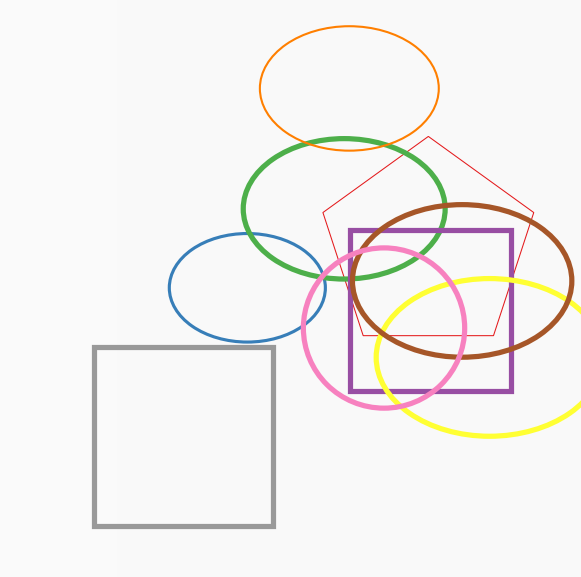[{"shape": "pentagon", "thickness": 0.5, "radius": 0.95, "center": [0.737, 0.572]}, {"shape": "oval", "thickness": 1.5, "radius": 0.67, "center": [0.426, 0.501]}, {"shape": "oval", "thickness": 2.5, "radius": 0.87, "center": [0.592, 0.638]}, {"shape": "square", "thickness": 2.5, "radius": 0.7, "center": [0.741, 0.462]}, {"shape": "oval", "thickness": 1, "radius": 0.77, "center": [0.601, 0.846]}, {"shape": "oval", "thickness": 2.5, "radius": 0.98, "center": [0.842, 0.38]}, {"shape": "oval", "thickness": 2.5, "radius": 0.94, "center": [0.795, 0.513]}, {"shape": "circle", "thickness": 2.5, "radius": 0.69, "center": [0.661, 0.431]}, {"shape": "square", "thickness": 2.5, "radius": 0.77, "center": [0.316, 0.243]}]